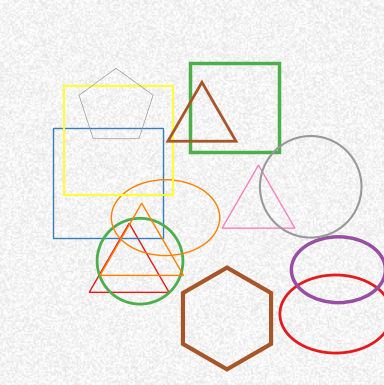[{"shape": "triangle", "thickness": 1, "radius": 0.6, "center": [0.335, 0.301]}, {"shape": "oval", "thickness": 2, "radius": 0.72, "center": [0.872, 0.184]}, {"shape": "square", "thickness": 1, "radius": 0.71, "center": [0.28, 0.524]}, {"shape": "square", "thickness": 2.5, "radius": 0.58, "center": [0.609, 0.72]}, {"shape": "circle", "thickness": 2, "radius": 0.56, "center": [0.364, 0.322]}, {"shape": "oval", "thickness": 2.5, "radius": 0.61, "center": [0.879, 0.299]}, {"shape": "oval", "thickness": 1, "radius": 0.7, "center": [0.43, 0.435]}, {"shape": "triangle", "thickness": 1, "radius": 0.62, "center": [0.368, 0.347]}, {"shape": "square", "thickness": 1.5, "radius": 0.71, "center": [0.308, 0.635]}, {"shape": "triangle", "thickness": 2, "radius": 0.51, "center": [0.525, 0.684]}, {"shape": "hexagon", "thickness": 3, "radius": 0.66, "center": [0.59, 0.173]}, {"shape": "triangle", "thickness": 1, "radius": 0.55, "center": [0.671, 0.462]}, {"shape": "pentagon", "thickness": 0.5, "radius": 0.51, "center": [0.301, 0.721]}, {"shape": "circle", "thickness": 1.5, "radius": 0.66, "center": [0.807, 0.515]}]